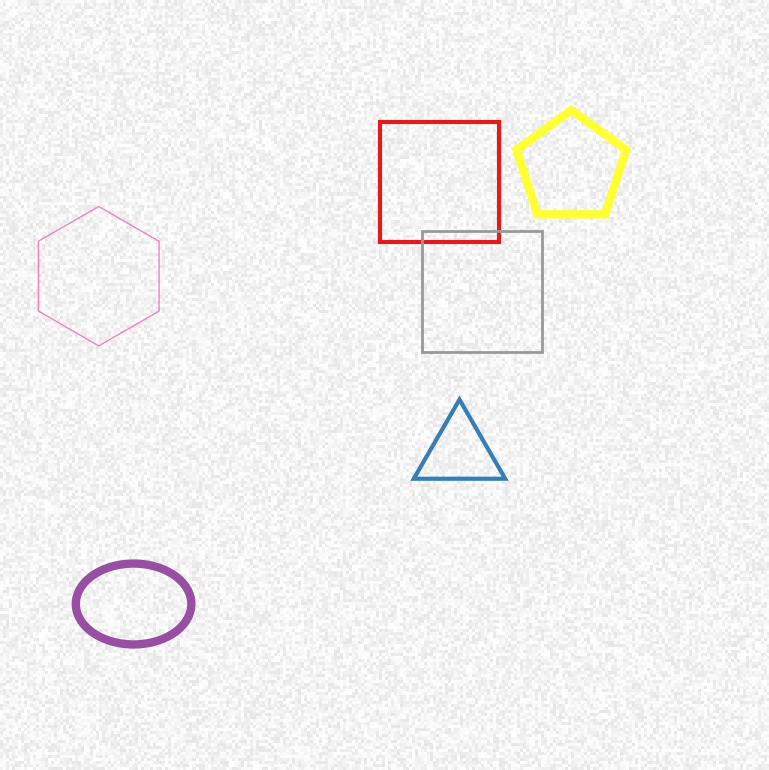[{"shape": "square", "thickness": 1.5, "radius": 0.39, "center": [0.571, 0.764]}, {"shape": "triangle", "thickness": 1.5, "radius": 0.34, "center": [0.597, 0.413]}, {"shape": "oval", "thickness": 3, "radius": 0.38, "center": [0.173, 0.216]}, {"shape": "pentagon", "thickness": 3, "radius": 0.37, "center": [0.742, 0.782]}, {"shape": "hexagon", "thickness": 0.5, "radius": 0.45, "center": [0.128, 0.641]}, {"shape": "square", "thickness": 1, "radius": 0.39, "center": [0.626, 0.621]}]